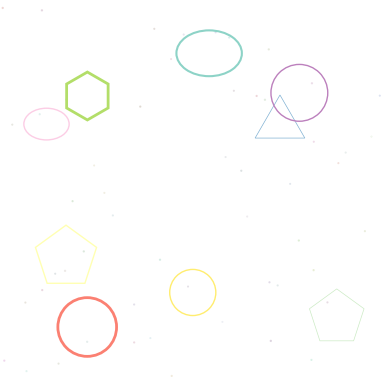[{"shape": "oval", "thickness": 1.5, "radius": 0.43, "center": [0.543, 0.862]}, {"shape": "pentagon", "thickness": 1, "radius": 0.42, "center": [0.171, 0.332]}, {"shape": "circle", "thickness": 2, "radius": 0.38, "center": [0.227, 0.151]}, {"shape": "triangle", "thickness": 0.5, "radius": 0.37, "center": [0.727, 0.679]}, {"shape": "hexagon", "thickness": 2, "radius": 0.31, "center": [0.227, 0.751]}, {"shape": "oval", "thickness": 1, "radius": 0.29, "center": [0.121, 0.678]}, {"shape": "circle", "thickness": 1, "radius": 0.37, "center": [0.778, 0.759]}, {"shape": "pentagon", "thickness": 0.5, "radius": 0.37, "center": [0.875, 0.175]}, {"shape": "circle", "thickness": 1, "radius": 0.3, "center": [0.501, 0.24]}]